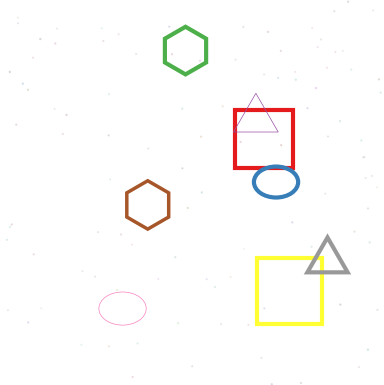[{"shape": "square", "thickness": 3, "radius": 0.38, "center": [0.686, 0.639]}, {"shape": "oval", "thickness": 3, "radius": 0.29, "center": [0.717, 0.527]}, {"shape": "hexagon", "thickness": 3, "radius": 0.31, "center": [0.482, 0.869]}, {"shape": "triangle", "thickness": 0.5, "radius": 0.34, "center": [0.665, 0.691]}, {"shape": "square", "thickness": 3, "radius": 0.43, "center": [0.752, 0.245]}, {"shape": "hexagon", "thickness": 2.5, "radius": 0.31, "center": [0.384, 0.468]}, {"shape": "oval", "thickness": 0.5, "radius": 0.31, "center": [0.318, 0.199]}, {"shape": "triangle", "thickness": 3, "radius": 0.3, "center": [0.851, 0.323]}]